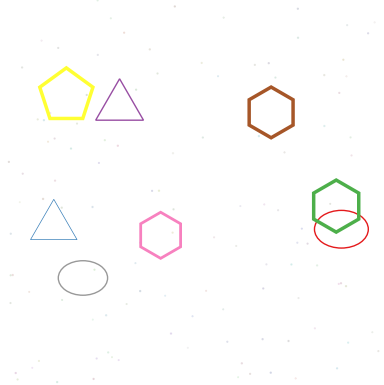[{"shape": "oval", "thickness": 1, "radius": 0.35, "center": [0.887, 0.405]}, {"shape": "triangle", "thickness": 0.5, "radius": 0.35, "center": [0.14, 0.412]}, {"shape": "hexagon", "thickness": 2.5, "radius": 0.34, "center": [0.873, 0.465]}, {"shape": "triangle", "thickness": 1, "radius": 0.36, "center": [0.311, 0.724]}, {"shape": "pentagon", "thickness": 2.5, "radius": 0.36, "center": [0.172, 0.751]}, {"shape": "hexagon", "thickness": 2.5, "radius": 0.33, "center": [0.704, 0.708]}, {"shape": "hexagon", "thickness": 2, "radius": 0.3, "center": [0.417, 0.389]}, {"shape": "oval", "thickness": 1, "radius": 0.32, "center": [0.215, 0.278]}]